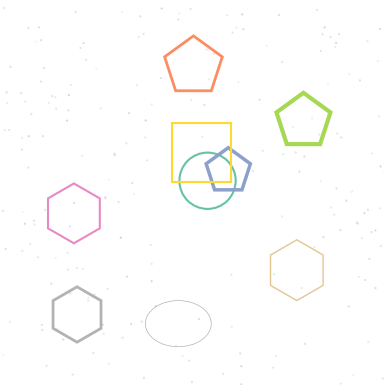[{"shape": "circle", "thickness": 1.5, "radius": 0.37, "center": [0.539, 0.531]}, {"shape": "pentagon", "thickness": 2, "radius": 0.39, "center": [0.503, 0.828]}, {"shape": "pentagon", "thickness": 2.5, "radius": 0.3, "center": [0.593, 0.556]}, {"shape": "hexagon", "thickness": 1.5, "radius": 0.39, "center": [0.192, 0.446]}, {"shape": "pentagon", "thickness": 3, "radius": 0.37, "center": [0.788, 0.685]}, {"shape": "square", "thickness": 1.5, "radius": 0.38, "center": [0.524, 0.604]}, {"shape": "hexagon", "thickness": 1, "radius": 0.39, "center": [0.771, 0.298]}, {"shape": "hexagon", "thickness": 2, "radius": 0.36, "center": [0.2, 0.183]}, {"shape": "oval", "thickness": 0.5, "radius": 0.43, "center": [0.463, 0.159]}]